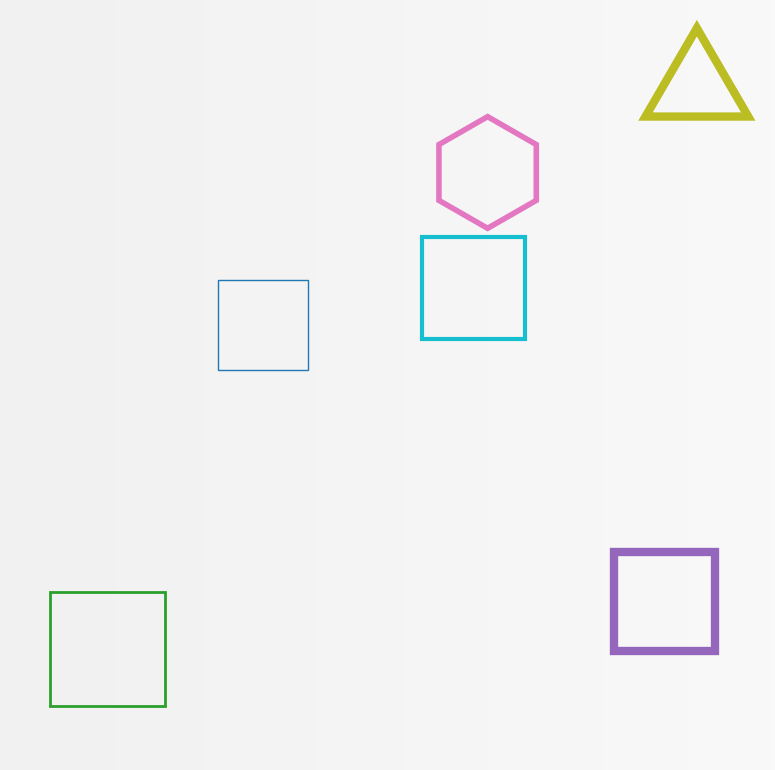[{"shape": "square", "thickness": 0.5, "radius": 0.29, "center": [0.339, 0.578]}, {"shape": "square", "thickness": 1, "radius": 0.37, "center": [0.138, 0.158]}, {"shape": "square", "thickness": 3, "radius": 0.32, "center": [0.858, 0.219]}, {"shape": "hexagon", "thickness": 2, "radius": 0.36, "center": [0.629, 0.776]}, {"shape": "triangle", "thickness": 3, "radius": 0.38, "center": [0.899, 0.887]}, {"shape": "square", "thickness": 1.5, "radius": 0.33, "center": [0.611, 0.626]}]